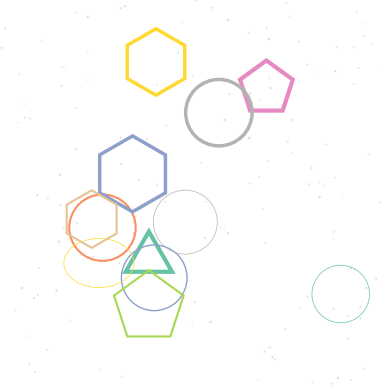[{"shape": "circle", "thickness": 0.5, "radius": 0.37, "center": [0.885, 0.236]}, {"shape": "triangle", "thickness": 3, "radius": 0.35, "center": [0.387, 0.329]}, {"shape": "circle", "thickness": 1.5, "radius": 0.43, "center": [0.266, 0.409]}, {"shape": "circle", "thickness": 1, "radius": 0.43, "center": [0.401, 0.278]}, {"shape": "hexagon", "thickness": 2.5, "radius": 0.49, "center": [0.344, 0.548]}, {"shape": "pentagon", "thickness": 3, "radius": 0.36, "center": [0.692, 0.771]}, {"shape": "pentagon", "thickness": 1.5, "radius": 0.48, "center": [0.387, 0.203]}, {"shape": "oval", "thickness": 0.5, "radius": 0.46, "center": [0.257, 0.317]}, {"shape": "hexagon", "thickness": 2.5, "radius": 0.43, "center": [0.405, 0.839]}, {"shape": "hexagon", "thickness": 1.5, "radius": 0.37, "center": [0.238, 0.431]}, {"shape": "circle", "thickness": 2.5, "radius": 0.43, "center": [0.568, 0.707]}, {"shape": "circle", "thickness": 0.5, "radius": 0.42, "center": [0.481, 0.423]}]